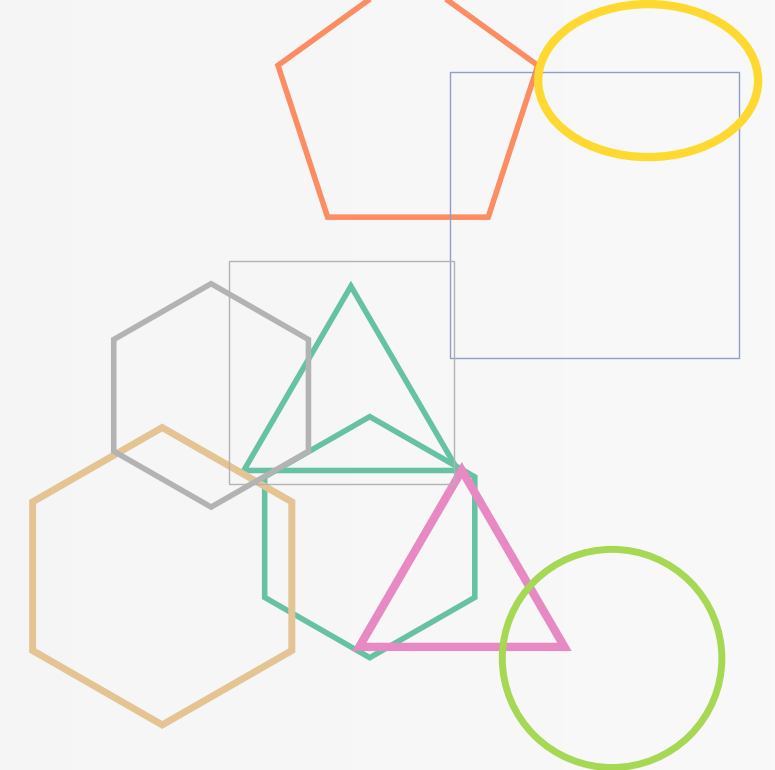[{"shape": "triangle", "thickness": 2, "radius": 0.8, "center": [0.453, 0.469]}, {"shape": "hexagon", "thickness": 2, "radius": 0.78, "center": [0.477, 0.302]}, {"shape": "pentagon", "thickness": 2, "radius": 0.88, "center": [0.526, 0.861]}, {"shape": "square", "thickness": 0.5, "radius": 0.93, "center": [0.767, 0.721]}, {"shape": "triangle", "thickness": 3, "radius": 0.76, "center": [0.596, 0.236]}, {"shape": "circle", "thickness": 2.5, "radius": 0.71, "center": [0.79, 0.145]}, {"shape": "oval", "thickness": 3, "radius": 0.71, "center": [0.836, 0.895]}, {"shape": "hexagon", "thickness": 2.5, "radius": 0.97, "center": [0.209, 0.252]}, {"shape": "square", "thickness": 0.5, "radius": 0.73, "center": [0.441, 0.516]}, {"shape": "hexagon", "thickness": 2, "radius": 0.73, "center": [0.272, 0.487]}]